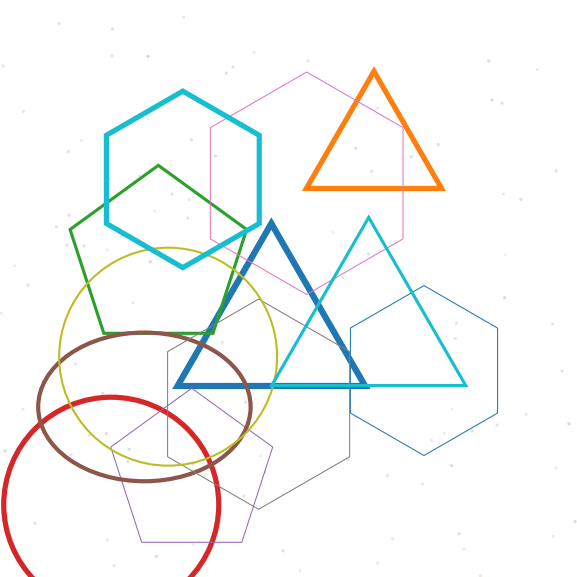[{"shape": "hexagon", "thickness": 0.5, "radius": 0.74, "center": [0.734, 0.357]}, {"shape": "triangle", "thickness": 3, "radius": 0.94, "center": [0.47, 0.425]}, {"shape": "triangle", "thickness": 2.5, "radius": 0.68, "center": [0.648, 0.74]}, {"shape": "pentagon", "thickness": 1.5, "radius": 0.8, "center": [0.274, 0.552]}, {"shape": "circle", "thickness": 2.5, "radius": 0.93, "center": [0.193, 0.125]}, {"shape": "pentagon", "thickness": 0.5, "radius": 0.74, "center": [0.332, 0.179]}, {"shape": "oval", "thickness": 2, "radius": 0.92, "center": [0.25, 0.295]}, {"shape": "hexagon", "thickness": 0.5, "radius": 0.96, "center": [0.531, 0.682]}, {"shape": "hexagon", "thickness": 0.5, "radius": 0.91, "center": [0.448, 0.299]}, {"shape": "circle", "thickness": 1, "radius": 0.94, "center": [0.291, 0.382]}, {"shape": "triangle", "thickness": 1.5, "radius": 0.97, "center": [0.638, 0.429]}, {"shape": "hexagon", "thickness": 2.5, "radius": 0.76, "center": [0.317, 0.689]}]